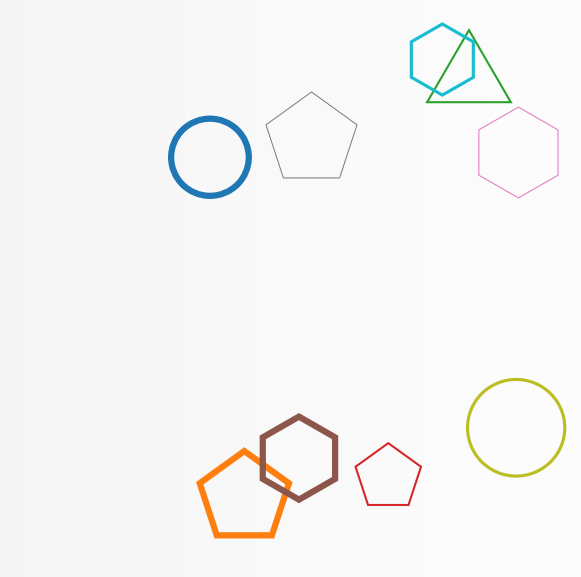[{"shape": "circle", "thickness": 3, "radius": 0.33, "center": [0.361, 0.727]}, {"shape": "pentagon", "thickness": 3, "radius": 0.4, "center": [0.42, 0.137]}, {"shape": "triangle", "thickness": 1, "radius": 0.42, "center": [0.807, 0.864]}, {"shape": "pentagon", "thickness": 1, "radius": 0.3, "center": [0.668, 0.173]}, {"shape": "hexagon", "thickness": 3, "radius": 0.36, "center": [0.514, 0.206]}, {"shape": "hexagon", "thickness": 0.5, "radius": 0.39, "center": [0.892, 0.735]}, {"shape": "pentagon", "thickness": 0.5, "radius": 0.41, "center": [0.536, 0.758]}, {"shape": "circle", "thickness": 1.5, "radius": 0.42, "center": [0.888, 0.258]}, {"shape": "hexagon", "thickness": 1.5, "radius": 0.31, "center": [0.761, 0.896]}]